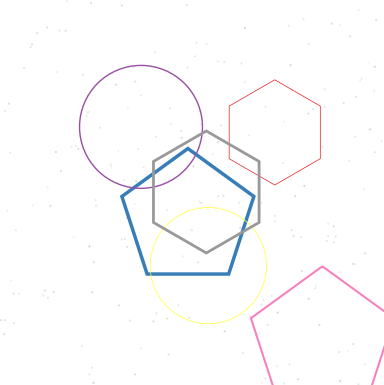[{"shape": "hexagon", "thickness": 0.5, "radius": 0.68, "center": [0.714, 0.656]}, {"shape": "pentagon", "thickness": 2.5, "radius": 0.9, "center": [0.488, 0.434]}, {"shape": "circle", "thickness": 1, "radius": 0.8, "center": [0.366, 0.67]}, {"shape": "circle", "thickness": 0.5, "radius": 0.75, "center": [0.541, 0.31]}, {"shape": "pentagon", "thickness": 1.5, "radius": 0.98, "center": [0.837, 0.113]}, {"shape": "hexagon", "thickness": 2, "radius": 0.79, "center": [0.536, 0.501]}]